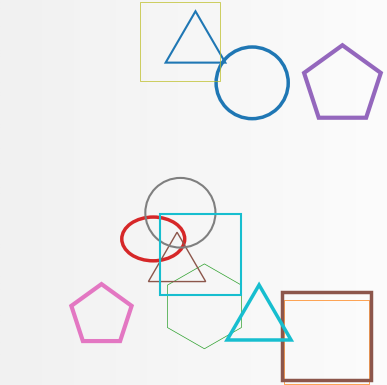[{"shape": "circle", "thickness": 2.5, "radius": 0.47, "center": [0.651, 0.785]}, {"shape": "triangle", "thickness": 1.5, "radius": 0.44, "center": [0.504, 0.882]}, {"shape": "square", "thickness": 0.5, "radius": 0.54, "center": [0.842, 0.112]}, {"shape": "hexagon", "thickness": 0.5, "radius": 0.55, "center": [0.528, 0.204]}, {"shape": "oval", "thickness": 2.5, "radius": 0.41, "center": [0.395, 0.379]}, {"shape": "pentagon", "thickness": 3, "radius": 0.52, "center": [0.884, 0.778]}, {"shape": "triangle", "thickness": 1, "radius": 0.43, "center": [0.457, 0.311]}, {"shape": "square", "thickness": 2.5, "radius": 0.57, "center": [0.842, 0.127]}, {"shape": "pentagon", "thickness": 3, "radius": 0.41, "center": [0.262, 0.18]}, {"shape": "circle", "thickness": 1.5, "radius": 0.45, "center": [0.465, 0.447]}, {"shape": "square", "thickness": 0.5, "radius": 0.52, "center": [0.465, 0.892]}, {"shape": "triangle", "thickness": 2.5, "radius": 0.48, "center": [0.669, 0.165]}, {"shape": "square", "thickness": 1.5, "radius": 0.52, "center": [0.518, 0.339]}]